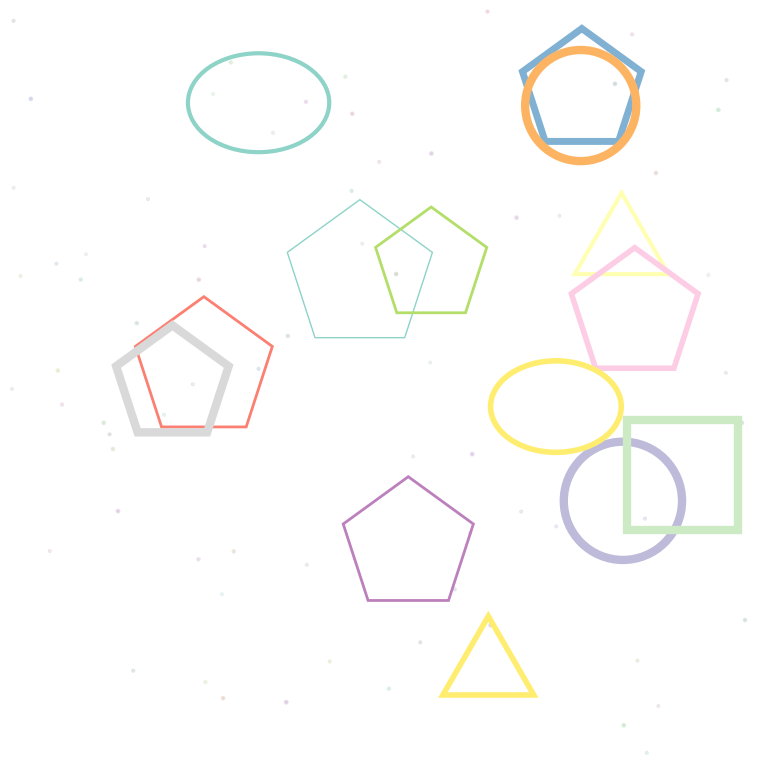[{"shape": "pentagon", "thickness": 0.5, "radius": 0.5, "center": [0.467, 0.642]}, {"shape": "oval", "thickness": 1.5, "radius": 0.46, "center": [0.336, 0.867]}, {"shape": "triangle", "thickness": 1.5, "radius": 0.35, "center": [0.807, 0.679]}, {"shape": "circle", "thickness": 3, "radius": 0.38, "center": [0.809, 0.35]}, {"shape": "pentagon", "thickness": 1, "radius": 0.47, "center": [0.265, 0.521]}, {"shape": "pentagon", "thickness": 2.5, "radius": 0.41, "center": [0.756, 0.882]}, {"shape": "circle", "thickness": 3, "radius": 0.36, "center": [0.754, 0.863]}, {"shape": "pentagon", "thickness": 1, "radius": 0.38, "center": [0.56, 0.655]}, {"shape": "pentagon", "thickness": 2, "radius": 0.43, "center": [0.824, 0.592]}, {"shape": "pentagon", "thickness": 3, "radius": 0.38, "center": [0.224, 0.501]}, {"shape": "pentagon", "thickness": 1, "radius": 0.44, "center": [0.53, 0.292]}, {"shape": "square", "thickness": 3, "radius": 0.36, "center": [0.887, 0.383]}, {"shape": "oval", "thickness": 2, "radius": 0.42, "center": [0.722, 0.472]}, {"shape": "triangle", "thickness": 2, "radius": 0.34, "center": [0.634, 0.132]}]